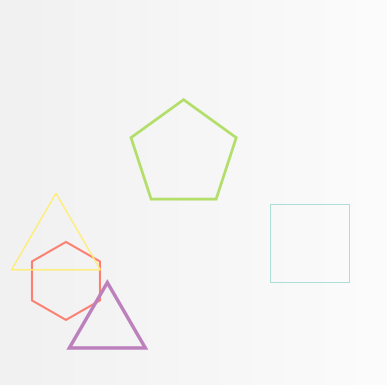[{"shape": "square", "thickness": 0.5, "radius": 0.51, "center": [0.798, 0.369]}, {"shape": "hexagon", "thickness": 1.5, "radius": 0.51, "center": [0.17, 0.27]}, {"shape": "pentagon", "thickness": 2, "radius": 0.71, "center": [0.474, 0.598]}, {"shape": "triangle", "thickness": 2.5, "radius": 0.57, "center": [0.277, 0.153]}, {"shape": "triangle", "thickness": 1, "radius": 0.66, "center": [0.144, 0.365]}]